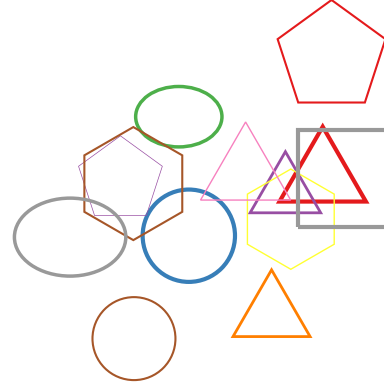[{"shape": "pentagon", "thickness": 1.5, "radius": 0.74, "center": [0.861, 0.853]}, {"shape": "triangle", "thickness": 3, "radius": 0.65, "center": [0.838, 0.541]}, {"shape": "circle", "thickness": 3, "radius": 0.6, "center": [0.49, 0.388]}, {"shape": "oval", "thickness": 2.5, "radius": 0.56, "center": [0.464, 0.697]}, {"shape": "pentagon", "thickness": 0.5, "radius": 0.57, "center": [0.313, 0.533]}, {"shape": "triangle", "thickness": 2, "radius": 0.53, "center": [0.741, 0.5]}, {"shape": "triangle", "thickness": 2, "radius": 0.58, "center": [0.705, 0.184]}, {"shape": "hexagon", "thickness": 1, "radius": 0.65, "center": [0.755, 0.431]}, {"shape": "circle", "thickness": 1.5, "radius": 0.54, "center": [0.348, 0.12]}, {"shape": "hexagon", "thickness": 1.5, "radius": 0.73, "center": [0.346, 0.523]}, {"shape": "triangle", "thickness": 1, "radius": 0.68, "center": [0.638, 0.548]}, {"shape": "oval", "thickness": 2.5, "radius": 0.72, "center": [0.182, 0.384]}, {"shape": "square", "thickness": 3, "radius": 0.63, "center": [0.899, 0.537]}]